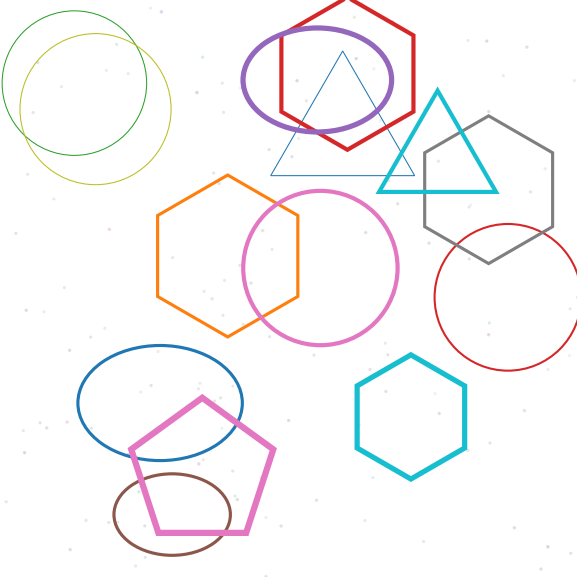[{"shape": "oval", "thickness": 1.5, "radius": 0.71, "center": [0.277, 0.301]}, {"shape": "triangle", "thickness": 0.5, "radius": 0.72, "center": [0.593, 0.767]}, {"shape": "hexagon", "thickness": 1.5, "radius": 0.7, "center": [0.394, 0.556]}, {"shape": "circle", "thickness": 0.5, "radius": 0.63, "center": [0.129, 0.855]}, {"shape": "hexagon", "thickness": 2, "radius": 0.66, "center": [0.602, 0.872]}, {"shape": "circle", "thickness": 1, "radius": 0.63, "center": [0.88, 0.484]}, {"shape": "oval", "thickness": 2.5, "radius": 0.64, "center": [0.549, 0.861]}, {"shape": "oval", "thickness": 1.5, "radius": 0.5, "center": [0.298, 0.108]}, {"shape": "circle", "thickness": 2, "radius": 0.67, "center": [0.555, 0.535]}, {"shape": "pentagon", "thickness": 3, "radius": 0.65, "center": [0.35, 0.181]}, {"shape": "hexagon", "thickness": 1.5, "radius": 0.64, "center": [0.846, 0.671]}, {"shape": "circle", "thickness": 0.5, "radius": 0.65, "center": [0.165, 0.81]}, {"shape": "triangle", "thickness": 2, "radius": 0.58, "center": [0.758, 0.725]}, {"shape": "hexagon", "thickness": 2.5, "radius": 0.54, "center": [0.712, 0.277]}]